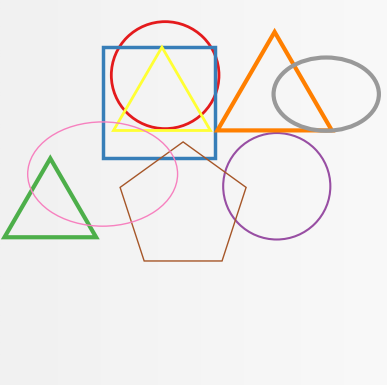[{"shape": "circle", "thickness": 2, "radius": 0.69, "center": [0.426, 0.805]}, {"shape": "square", "thickness": 2.5, "radius": 0.72, "center": [0.41, 0.733]}, {"shape": "triangle", "thickness": 3, "radius": 0.68, "center": [0.13, 0.452]}, {"shape": "circle", "thickness": 1.5, "radius": 0.69, "center": [0.714, 0.516]}, {"shape": "triangle", "thickness": 3, "radius": 0.85, "center": [0.709, 0.747]}, {"shape": "triangle", "thickness": 2, "radius": 0.72, "center": [0.418, 0.733]}, {"shape": "pentagon", "thickness": 1, "radius": 0.85, "center": [0.473, 0.46]}, {"shape": "oval", "thickness": 1, "radius": 0.97, "center": [0.265, 0.548]}, {"shape": "oval", "thickness": 3, "radius": 0.68, "center": [0.842, 0.755]}]